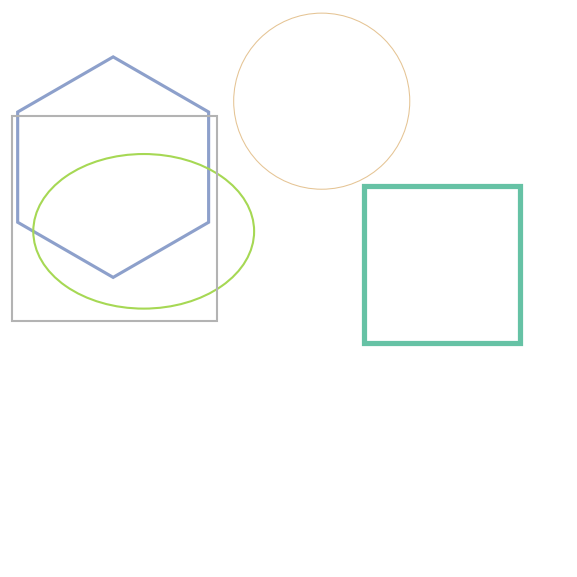[{"shape": "square", "thickness": 2.5, "radius": 0.68, "center": [0.766, 0.541]}, {"shape": "hexagon", "thickness": 1.5, "radius": 0.95, "center": [0.196, 0.71]}, {"shape": "oval", "thickness": 1, "radius": 0.96, "center": [0.249, 0.599]}, {"shape": "circle", "thickness": 0.5, "radius": 0.76, "center": [0.557, 0.824]}, {"shape": "square", "thickness": 1, "radius": 0.89, "center": [0.198, 0.62]}]